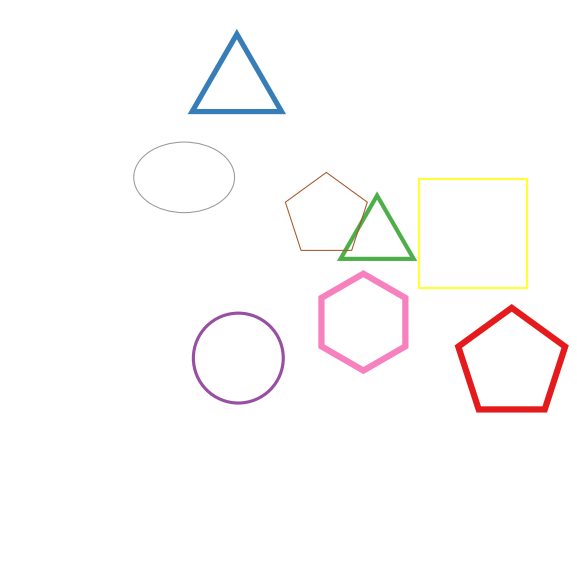[{"shape": "pentagon", "thickness": 3, "radius": 0.49, "center": [0.886, 0.369]}, {"shape": "triangle", "thickness": 2.5, "radius": 0.45, "center": [0.41, 0.851]}, {"shape": "triangle", "thickness": 2, "radius": 0.37, "center": [0.653, 0.587]}, {"shape": "circle", "thickness": 1.5, "radius": 0.39, "center": [0.413, 0.379]}, {"shape": "square", "thickness": 1, "radius": 0.47, "center": [0.819, 0.595]}, {"shape": "pentagon", "thickness": 0.5, "radius": 0.37, "center": [0.565, 0.626]}, {"shape": "hexagon", "thickness": 3, "radius": 0.42, "center": [0.629, 0.441]}, {"shape": "oval", "thickness": 0.5, "radius": 0.44, "center": [0.319, 0.692]}]